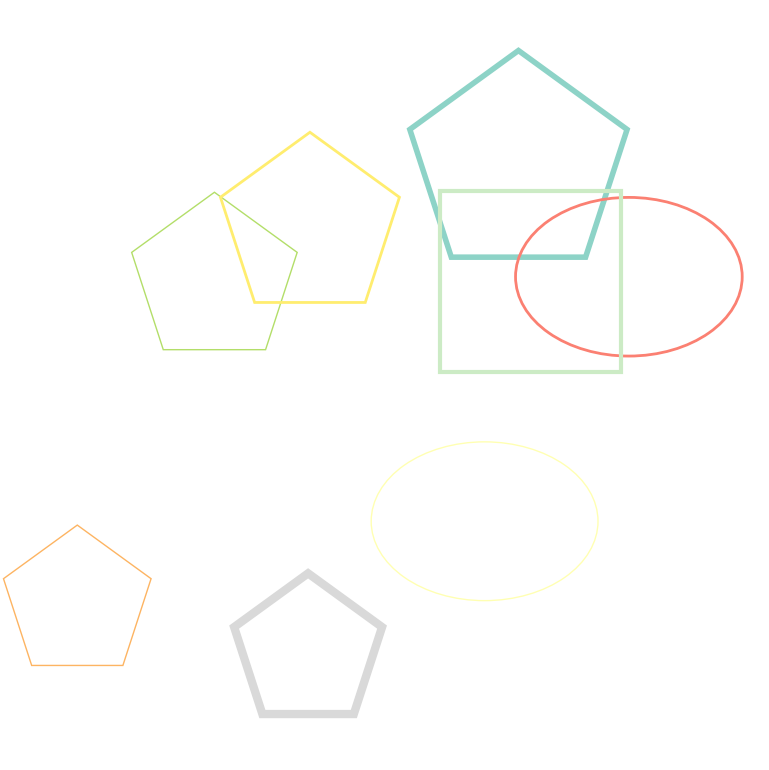[{"shape": "pentagon", "thickness": 2, "radius": 0.74, "center": [0.673, 0.786]}, {"shape": "oval", "thickness": 0.5, "radius": 0.74, "center": [0.629, 0.323]}, {"shape": "oval", "thickness": 1, "radius": 0.74, "center": [0.817, 0.641]}, {"shape": "pentagon", "thickness": 0.5, "radius": 0.5, "center": [0.1, 0.217]}, {"shape": "pentagon", "thickness": 0.5, "radius": 0.57, "center": [0.278, 0.637]}, {"shape": "pentagon", "thickness": 3, "radius": 0.51, "center": [0.4, 0.154]}, {"shape": "square", "thickness": 1.5, "radius": 0.59, "center": [0.689, 0.635]}, {"shape": "pentagon", "thickness": 1, "radius": 0.61, "center": [0.403, 0.706]}]